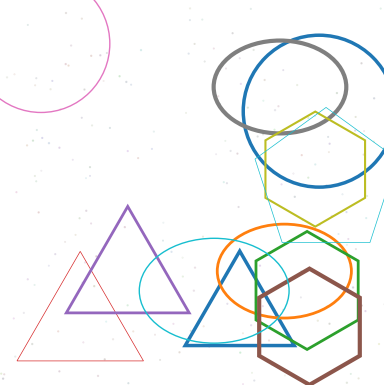[{"shape": "triangle", "thickness": 2.5, "radius": 0.82, "center": [0.623, 0.184]}, {"shape": "circle", "thickness": 2.5, "radius": 0.99, "center": [0.829, 0.711]}, {"shape": "oval", "thickness": 2, "radius": 0.87, "center": [0.739, 0.296]}, {"shape": "hexagon", "thickness": 2, "radius": 0.77, "center": [0.798, 0.246]}, {"shape": "triangle", "thickness": 0.5, "radius": 0.95, "center": [0.208, 0.157]}, {"shape": "triangle", "thickness": 2, "radius": 0.92, "center": [0.332, 0.279]}, {"shape": "hexagon", "thickness": 3, "radius": 0.75, "center": [0.804, 0.151]}, {"shape": "circle", "thickness": 1, "radius": 0.89, "center": [0.107, 0.887]}, {"shape": "oval", "thickness": 3, "radius": 0.86, "center": [0.727, 0.774]}, {"shape": "hexagon", "thickness": 1.5, "radius": 0.75, "center": [0.819, 0.561]}, {"shape": "pentagon", "thickness": 0.5, "radius": 0.97, "center": [0.847, 0.527]}, {"shape": "oval", "thickness": 1, "radius": 0.97, "center": [0.556, 0.245]}]